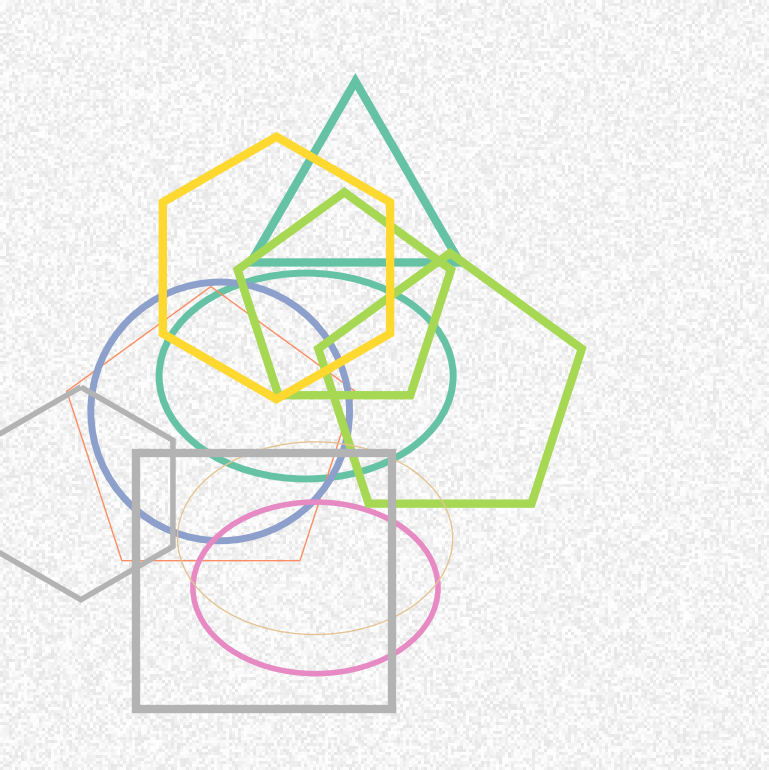[{"shape": "oval", "thickness": 2.5, "radius": 0.95, "center": [0.398, 0.512]}, {"shape": "triangle", "thickness": 3, "radius": 0.78, "center": [0.462, 0.738]}, {"shape": "pentagon", "thickness": 0.5, "radius": 0.98, "center": [0.274, 0.431]}, {"shape": "circle", "thickness": 2.5, "radius": 0.84, "center": [0.286, 0.466]}, {"shape": "oval", "thickness": 2, "radius": 0.8, "center": [0.41, 0.237]}, {"shape": "pentagon", "thickness": 3, "radius": 0.73, "center": [0.447, 0.605]}, {"shape": "pentagon", "thickness": 3, "radius": 0.9, "center": [0.585, 0.491]}, {"shape": "hexagon", "thickness": 3, "radius": 0.85, "center": [0.359, 0.652]}, {"shape": "oval", "thickness": 0.5, "radius": 0.89, "center": [0.409, 0.301]}, {"shape": "hexagon", "thickness": 2, "radius": 0.69, "center": [0.105, 0.359]}, {"shape": "square", "thickness": 3, "radius": 0.83, "center": [0.343, 0.246]}]